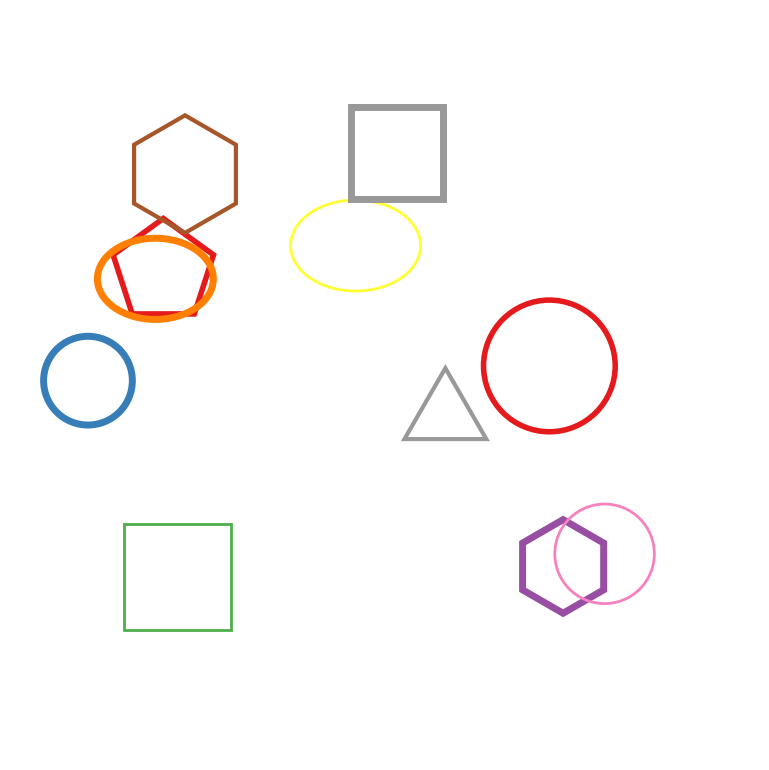[{"shape": "pentagon", "thickness": 2, "radius": 0.34, "center": [0.212, 0.648]}, {"shape": "circle", "thickness": 2, "radius": 0.43, "center": [0.713, 0.525]}, {"shape": "circle", "thickness": 2.5, "radius": 0.29, "center": [0.114, 0.506]}, {"shape": "square", "thickness": 1, "radius": 0.35, "center": [0.23, 0.251]}, {"shape": "hexagon", "thickness": 2.5, "radius": 0.3, "center": [0.731, 0.264]}, {"shape": "oval", "thickness": 2.5, "radius": 0.38, "center": [0.202, 0.638]}, {"shape": "oval", "thickness": 1, "radius": 0.42, "center": [0.462, 0.681]}, {"shape": "hexagon", "thickness": 1.5, "radius": 0.38, "center": [0.24, 0.774]}, {"shape": "circle", "thickness": 1, "radius": 0.32, "center": [0.785, 0.281]}, {"shape": "square", "thickness": 2.5, "radius": 0.3, "center": [0.516, 0.801]}, {"shape": "triangle", "thickness": 1.5, "radius": 0.31, "center": [0.578, 0.46]}]